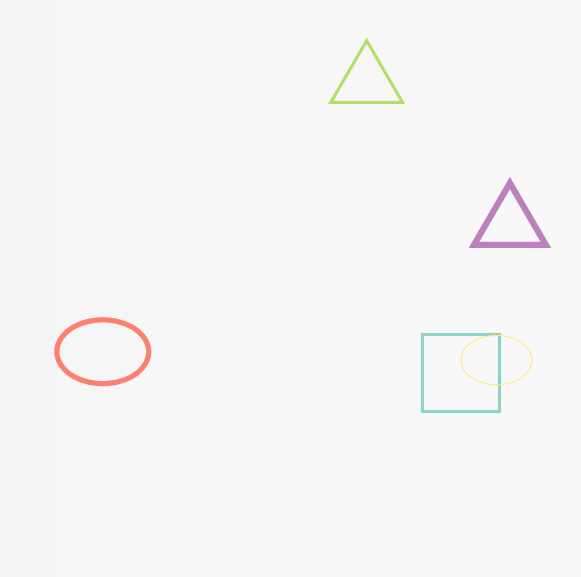[{"shape": "square", "thickness": 1.5, "radius": 0.33, "center": [0.793, 0.354]}, {"shape": "oval", "thickness": 2.5, "radius": 0.4, "center": [0.177, 0.39]}, {"shape": "triangle", "thickness": 1.5, "radius": 0.36, "center": [0.631, 0.857]}, {"shape": "triangle", "thickness": 3, "radius": 0.36, "center": [0.877, 0.611]}, {"shape": "oval", "thickness": 0.5, "radius": 0.31, "center": [0.854, 0.376]}]